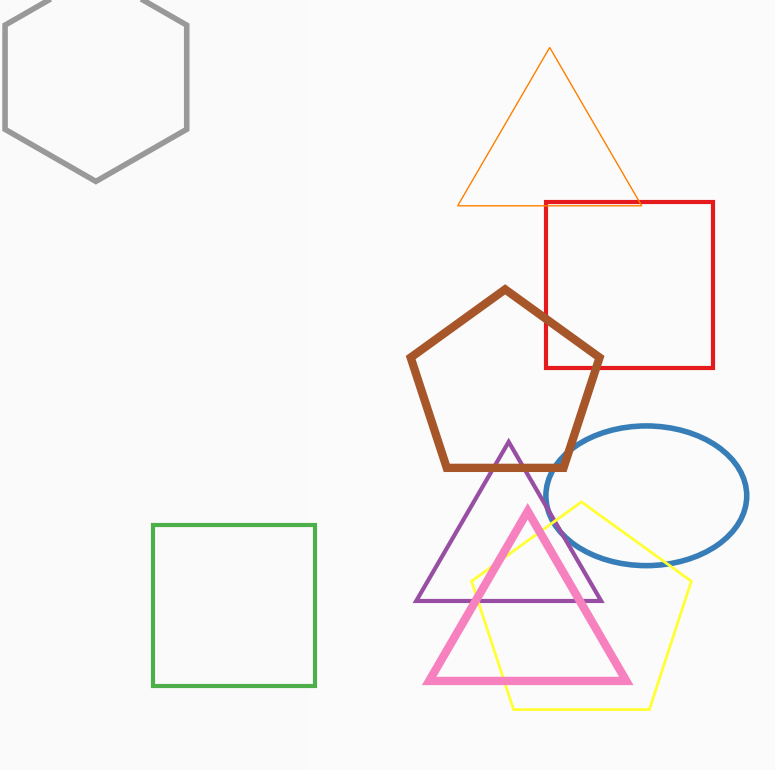[{"shape": "square", "thickness": 1.5, "radius": 0.54, "center": [0.812, 0.63]}, {"shape": "oval", "thickness": 2, "radius": 0.65, "center": [0.834, 0.356]}, {"shape": "square", "thickness": 1.5, "radius": 0.52, "center": [0.302, 0.214]}, {"shape": "triangle", "thickness": 1.5, "radius": 0.69, "center": [0.656, 0.288]}, {"shape": "triangle", "thickness": 0.5, "radius": 0.69, "center": [0.709, 0.801]}, {"shape": "pentagon", "thickness": 1, "radius": 0.75, "center": [0.75, 0.199]}, {"shape": "pentagon", "thickness": 3, "radius": 0.64, "center": [0.652, 0.496]}, {"shape": "triangle", "thickness": 3, "radius": 0.73, "center": [0.681, 0.189]}, {"shape": "hexagon", "thickness": 2, "radius": 0.68, "center": [0.124, 0.9]}]